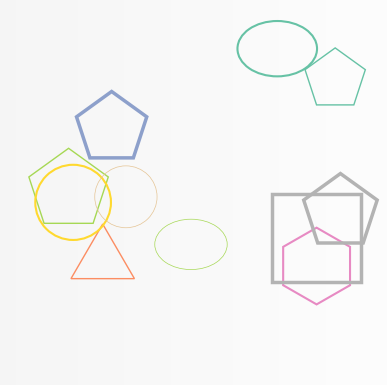[{"shape": "oval", "thickness": 1.5, "radius": 0.51, "center": [0.715, 0.874]}, {"shape": "pentagon", "thickness": 1, "radius": 0.41, "center": [0.865, 0.794]}, {"shape": "triangle", "thickness": 1, "radius": 0.47, "center": [0.265, 0.324]}, {"shape": "pentagon", "thickness": 2.5, "radius": 0.48, "center": [0.288, 0.667]}, {"shape": "hexagon", "thickness": 1.5, "radius": 0.5, "center": [0.817, 0.309]}, {"shape": "pentagon", "thickness": 1, "radius": 0.54, "center": [0.177, 0.507]}, {"shape": "oval", "thickness": 0.5, "radius": 0.47, "center": [0.493, 0.365]}, {"shape": "circle", "thickness": 1.5, "radius": 0.49, "center": [0.189, 0.474]}, {"shape": "circle", "thickness": 0.5, "radius": 0.4, "center": [0.325, 0.489]}, {"shape": "square", "thickness": 2.5, "radius": 0.57, "center": [0.817, 0.381]}, {"shape": "pentagon", "thickness": 2.5, "radius": 0.5, "center": [0.879, 0.449]}]